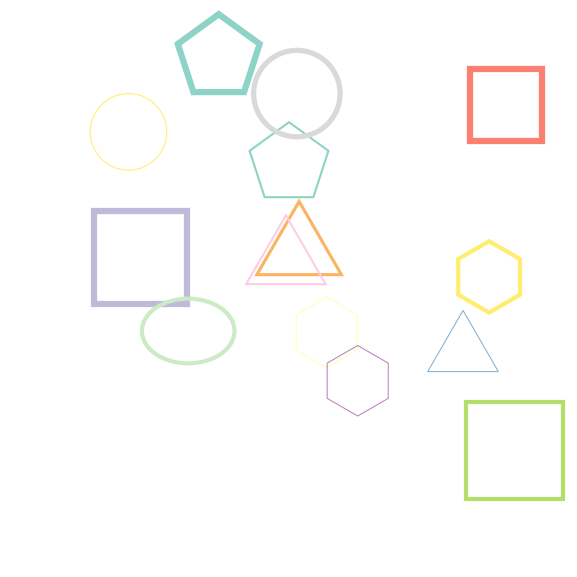[{"shape": "pentagon", "thickness": 1, "radius": 0.36, "center": [0.5, 0.716]}, {"shape": "pentagon", "thickness": 3, "radius": 0.37, "center": [0.379, 0.9]}, {"shape": "hexagon", "thickness": 0.5, "radius": 0.31, "center": [0.566, 0.424]}, {"shape": "square", "thickness": 3, "radius": 0.4, "center": [0.243, 0.553]}, {"shape": "square", "thickness": 3, "radius": 0.31, "center": [0.876, 0.818]}, {"shape": "triangle", "thickness": 0.5, "radius": 0.35, "center": [0.802, 0.391]}, {"shape": "triangle", "thickness": 1.5, "radius": 0.42, "center": [0.518, 0.566]}, {"shape": "square", "thickness": 2, "radius": 0.42, "center": [0.891, 0.219]}, {"shape": "triangle", "thickness": 1, "radius": 0.4, "center": [0.495, 0.547]}, {"shape": "circle", "thickness": 2.5, "radius": 0.37, "center": [0.514, 0.837]}, {"shape": "hexagon", "thickness": 0.5, "radius": 0.31, "center": [0.619, 0.34]}, {"shape": "oval", "thickness": 2, "radius": 0.4, "center": [0.326, 0.426]}, {"shape": "circle", "thickness": 0.5, "radius": 0.33, "center": [0.222, 0.771]}, {"shape": "hexagon", "thickness": 2, "radius": 0.31, "center": [0.847, 0.52]}]